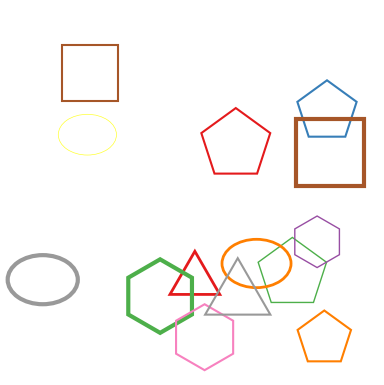[{"shape": "triangle", "thickness": 2, "radius": 0.37, "center": [0.506, 0.273]}, {"shape": "pentagon", "thickness": 1.5, "radius": 0.47, "center": [0.612, 0.625]}, {"shape": "pentagon", "thickness": 1.5, "radius": 0.4, "center": [0.849, 0.71]}, {"shape": "hexagon", "thickness": 3, "radius": 0.48, "center": [0.416, 0.231]}, {"shape": "pentagon", "thickness": 1, "radius": 0.47, "center": [0.759, 0.29]}, {"shape": "hexagon", "thickness": 1, "radius": 0.33, "center": [0.824, 0.372]}, {"shape": "oval", "thickness": 2, "radius": 0.45, "center": [0.666, 0.316]}, {"shape": "pentagon", "thickness": 1.5, "radius": 0.36, "center": [0.842, 0.12]}, {"shape": "oval", "thickness": 0.5, "radius": 0.38, "center": [0.227, 0.65]}, {"shape": "square", "thickness": 3, "radius": 0.44, "center": [0.857, 0.604]}, {"shape": "square", "thickness": 1.5, "radius": 0.36, "center": [0.234, 0.81]}, {"shape": "hexagon", "thickness": 1.5, "radius": 0.43, "center": [0.531, 0.124]}, {"shape": "triangle", "thickness": 1.5, "radius": 0.49, "center": [0.618, 0.232]}, {"shape": "oval", "thickness": 3, "radius": 0.46, "center": [0.111, 0.274]}]